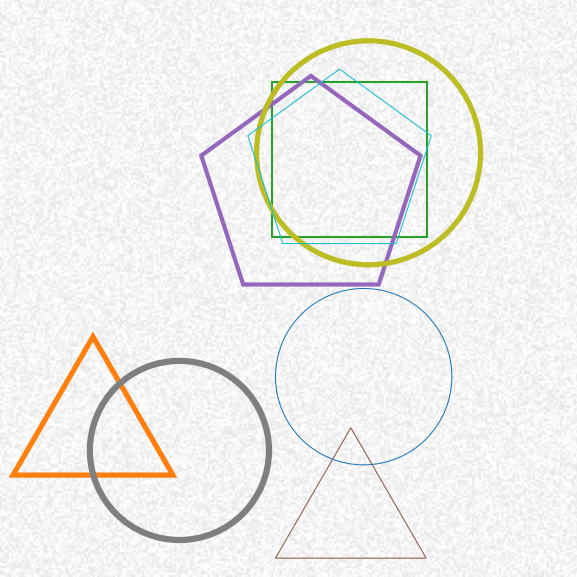[{"shape": "circle", "thickness": 0.5, "radius": 0.76, "center": [0.63, 0.347]}, {"shape": "triangle", "thickness": 2.5, "radius": 0.8, "center": [0.161, 0.256]}, {"shape": "square", "thickness": 1, "radius": 0.67, "center": [0.605, 0.723]}, {"shape": "pentagon", "thickness": 2, "radius": 1.0, "center": [0.538, 0.668]}, {"shape": "triangle", "thickness": 0.5, "radius": 0.75, "center": [0.607, 0.108]}, {"shape": "circle", "thickness": 3, "radius": 0.78, "center": [0.311, 0.219]}, {"shape": "circle", "thickness": 2.5, "radius": 0.97, "center": [0.638, 0.735]}, {"shape": "pentagon", "thickness": 0.5, "radius": 0.83, "center": [0.588, 0.712]}]